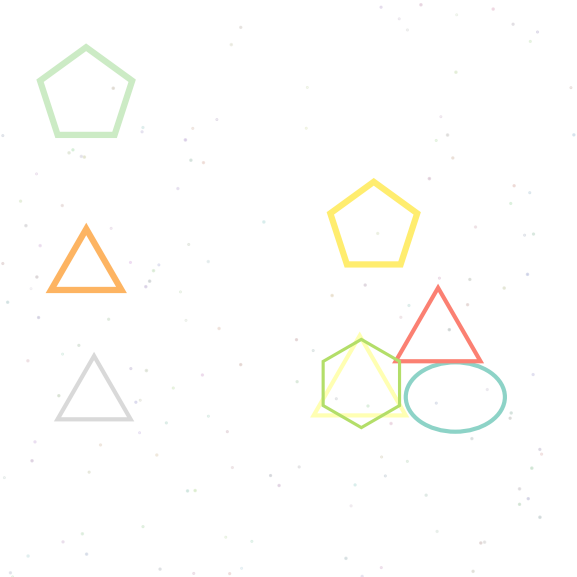[{"shape": "oval", "thickness": 2, "radius": 0.43, "center": [0.788, 0.312]}, {"shape": "triangle", "thickness": 2, "radius": 0.46, "center": [0.623, 0.326]}, {"shape": "triangle", "thickness": 2, "radius": 0.42, "center": [0.759, 0.416]}, {"shape": "triangle", "thickness": 3, "radius": 0.35, "center": [0.149, 0.532]}, {"shape": "hexagon", "thickness": 1.5, "radius": 0.38, "center": [0.626, 0.335]}, {"shape": "triangle", "thickness": 2, "radius": 0.37, "center": [0.163, 0.31]}, {"shape": "pentagon", "thickness": 3, "radius": 0.42, "center": [0.149, 0.833]}, {"shape": "pentagon", "thickness": 3, "radius": 0.4, "center": [0.647, 0.605]}]